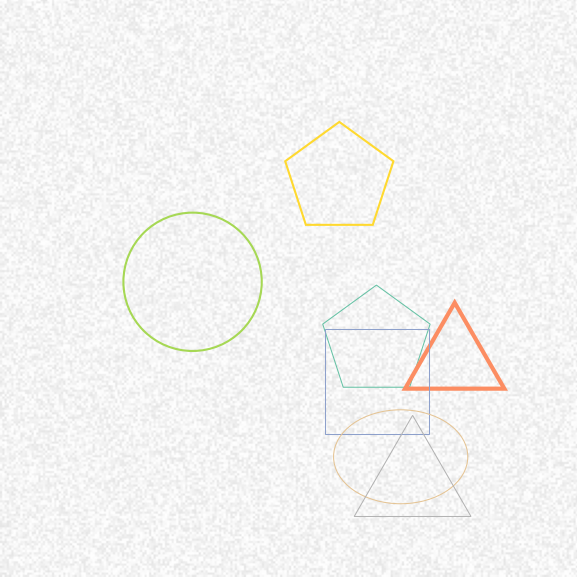[{"shape": "pentagon", "thickness": 0.5, "radius": 0.49, "center": [0.652, 0.408]}, {"shape": "triangle", "thickness": 2, "radius": 0.5, "center": [0.787, 0.376]}, {"shape": "square", "thickness": 0.5, "radius": 0.45, "center": [0.653, 0.338]}, {"shape": "circle", "thickness": 1, "radius": 0.6, "center": [0.333, 0.511]}, {"shape": "pentagon", "thickness": 1, "radius": 0.49, "center": [0.588, 0.69]}, {"shape": "oval", "thickness": 0.5, "radius": 0.58, "center": [0.694, 0.208]}, {"shape": "triangle", "thickness": 0.5, "radius": 0.58, "center": [0.714, 0.163]}]